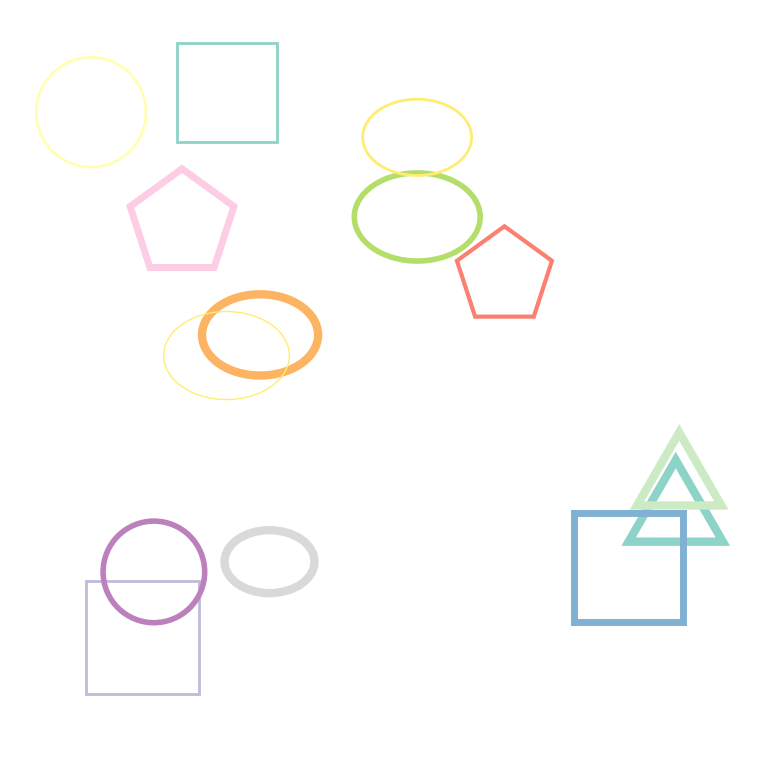[{"shape": "square", "thickness": 1, "radius": 0.32, "center": [0.295, 0.88]}, {"shape": "triangle", "thickness": 3, "radius": 0.35, "center": [0.878, 0.332]}, {"shape": "circle", "thickness": 1, "radius": 0.36, "center": [0.118, 0.854]}, {"shape": "square", "thickness": 1, "radius": 0.37, "center": [0.185, 0.172]}, {"shape": "pentagon", "thickness": 1.5, "radius": 0.32, "center": [0.655, 0.641]}, {"shape": "square", "thickness": 2.5, "radius": 0.35, "center": [0.816, 0.262]}, {"shape": "oval", "thickness": 3, "radius": 0.38, "center": [0.338, 0.565]}, {"shape": "oval", "thickness": 2, "radius": 0.41, "center": [0.542, 0.718]}, {"shape": "pentagon", "thickness": 2.5, "radius": 0.35, "center": [0.236, 0.71]}, {"shape": "oval", "thickness": 3, "radius": 0.29, "center": [0.35, 0.271]}, {"shape": "circle", "thickness": 2, "radius": 0.33, "center": [0.2, 0.257]}, {"shape": "triangle", "thickness": 3, "radius": 0.32, "center": [0.882, 0.375]}, {"shape": "oval", "thickness": 1, "radius": 0.35, "center": [0.542, 0.822]}, {"shape": "oval", "thickness": 0.5, "radius": 0.41, "center": [0.294, 0.538]}]